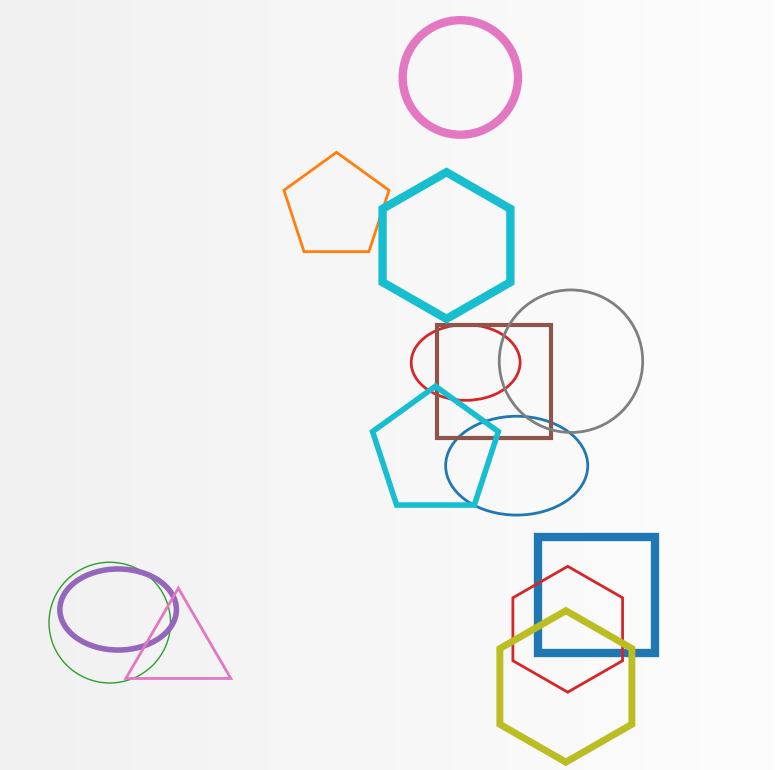[{"shape": "square", "thickness": 3, "radius": 0.38, "center": [0.77, 0.228]}, {"shape": "oval", "thickness": 1, "radius": 0.46, "center": [0.667, 0.395]}, {"shape": "pentagon", "thickness": 1, "radius": 0.36, "center": [0.434, 0.731]}, {"shape": "circle", "thickness": 0.5, "radius": 0.39, "center": [0.142, 0.191]}, {"shape": "hexagon", "thickness": 1, "radius": 0.41, "center": [0.733, 0.183]}, {"shape": "oval", "thickness": 1, "radius": 0.35, "center": [0.601, 0.529]}, {"shape": "oval", "thickness": 2, "radius": 0.38, "center": [0.152, 0.208]}, {"shape": "square", "thickness": 1.5, "radius": 0.37, "center": [0.637, 0.505]}, {"shape": "triangle", "thickness": 1, "radius": 0.39, "center": [0.23, 0.158]}, {"shape": "circle", "thickness": 3, "radius": 0.37, "center": [0.594, 0.899]}, {"shape": "circle", "thickness": 1, "radius": 0.46, "center": [0.737, 0.531]}, {"shape": "hexagon", "thickness": 2.5, "radius": 0.49, "center": [0.73, 0.109]}, {"shape": "hexagon", "thickness": 3, "radius": 0.48, "center": [0.576, 0.681]}, {"shape": "pentagon", "thickness": 2, "radius": 0.43, "center": [0.562, 0.413]}]